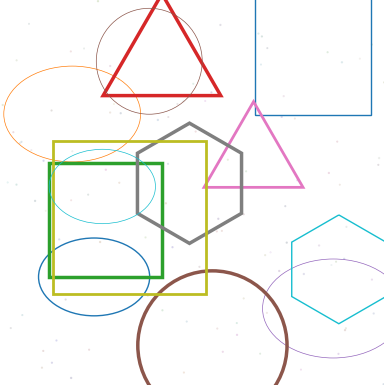[{"shape": "square", "thickness": 1, "radius": 0.75, "center": [0.813, 0.853]}, {"shape": "oval", "thickness": 1, "radius": 0.72, "center": [0.244, 0.281]}, {"shape": "oval", "thickness": 0.5, "radius": 0.89, "center": [0.188, 0.704]}, {"shape": "square", "thickness": 2.5, "radius": 0.74, "center": [0.274, 0.429]}, {"shape": "triangle", "thickness": 2.5, "radius": 0.88, "center": [0.421, 0.84]}, {"shape": "oval", "thickness": 0.5, "radius": 0.92, "center": [0.866, 0.199]}, {"shape": "circle", "thickness": 2.5, "radius": 0.97, "center": [0.552, 0.103]}, {"shape": "circle", "thickness": 0.5, "radius": 0.69, "center": [0.388, 0.841]}, {"shape": "triangle", "thickness": 2, "radius": 0.74, "center": [0.659, 0.588]}, {"shape": "hexagon", "thickness": 2.5, "radius": 0.78, "center": [0.492, 0.524]}, {"shape": "square", "thickness": 2, "radius": 0.99, "center": [0.336, 0.435]}, {"shape": "hexagon", "thickness": 1, "radius": 0.71, "center": [0.88, 0.3]}, {"shape": "oval", "thickness": 0.5, "radius": 0.69, "center": [0.266, 0.516]}]